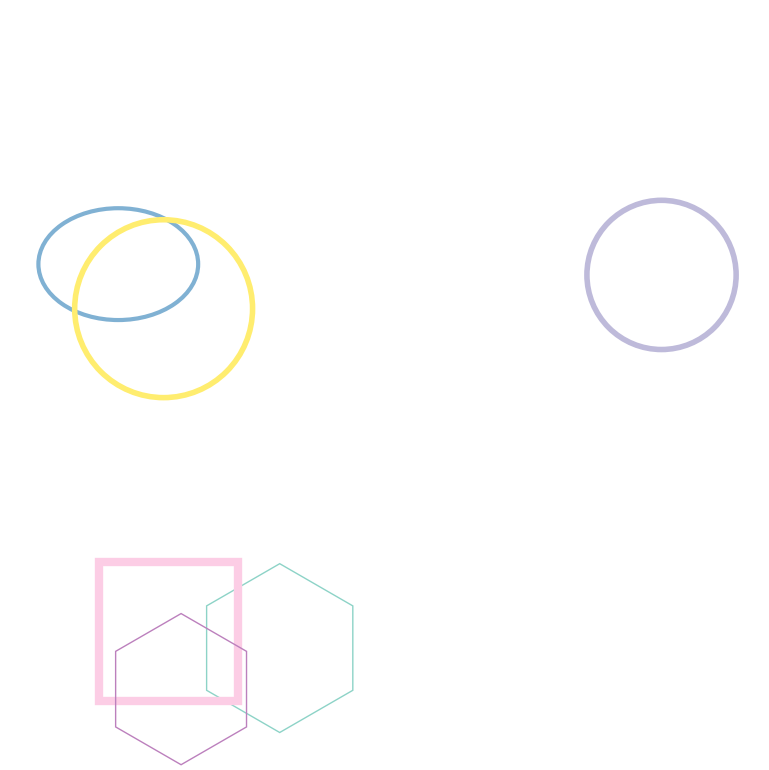[{"shape": "hexagon", "thickness": 0.5, "radius": 0.55, "center": [0.363, 0.158]}, {"shape": "circle", "thickness": 2, "radius": 0.48, "center": [0.859, 0.643]}, {"shape": "oval", "thickness": 1.5, "radius": 0.52, "center": [0.154, 0.657]}, {"shape": "square", "thickness": 3, "radius": 0.45, "center": [0.219, 0.18]}, {"shape": "hexagon", "thickness": 0.5, "radius": 0.49, "center": [0.235, 0.105]}, {"shape": "circle", "thickness": 2, "radius": 0.58, "center": [0.212, 0.599]}]